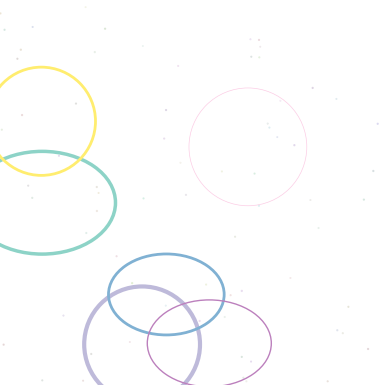[{"shape": "oval", "thickness": 2.5, "radius": 0.95, "center": [0.109, 0.473]}, {"shape": "circle", "thickness": 3, "radius": 0.75, "center": [0.369, 0.106]}, {"shape": "oval", "thickness": 2, "radius": 0.75, "center": [0.432, 0.235]}, {"shape": "circle", "thickness": 0.5, "radius": 0.76, "center": [0.644, 0.619]}, {"shape": "oval", "thickness": 1, "radius": 0.81, "center": [0.544, 0.108]}, {"shape": "circle", "thickness": 2, "radius": 0.7, "center": [0.107, 0.685]}]